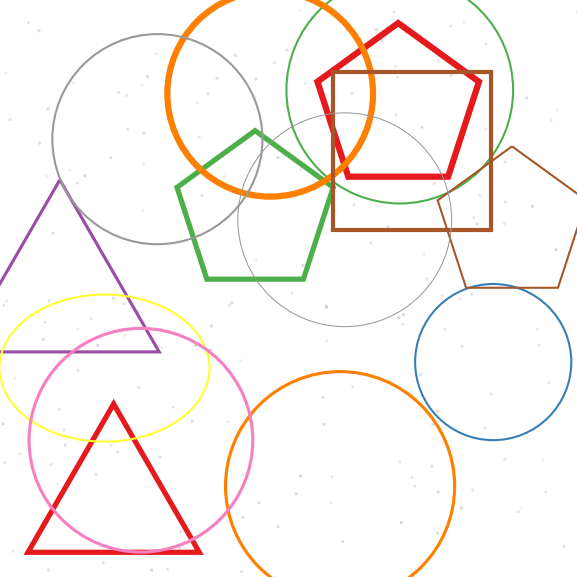[{"shape": "pentagon", "thickness": 3, "radius": 0.74, "center": [0.69, 0.812]}, {"shape": "triangle", "thickness": 2.5, "radius": 0.86, "center": [0.197, 0.128]}, {"shape": "circle", "thickness": 1, "radius": 0.68, "center": [0.854, 0.372]}, {"shape": "pentagon", "thickness": 2.5, "radius": 0.71, "center": [0.442, 0.631]}, {"shape": "circle", "thickness": 1, "radius": 0.98, "center": [0.692, 0.843]}, {"shape": "triangle", "thickness": 1.5, "radius": 0.99, "center": [0.104, 0.489]}, {"shape": "circle", "thickness": 1.5, "radius": 0.99, "center": [0.589, 0.157]}, {"shape": "circle", "thickness": 3, "radius": 0.89, "center": [0.468, 0.837]}, {"shape": "oval", "thickness": 1, "radius": 0.91, "center": [0.181, 0.362]}, {"shape": "square", "thickness": 2, "radius": 0.68, "center": [0.714, 0.737]}, {"shape": "pentagon", "thickness": 1, "radius": 0.68, "center": [0.887, 0.61]}, {"shape": "circle", "thickness": 1.5, "radius": 0.97, "center": [0.244, 0.237]}, {"shape": "circle", "thickness": 0.5, "radius": 0.93, "center": [0.597, 0.619]}, {"shape": "circle", "thickness": 1, "radius": 0.91, "center": [0.273, 0.758]}]